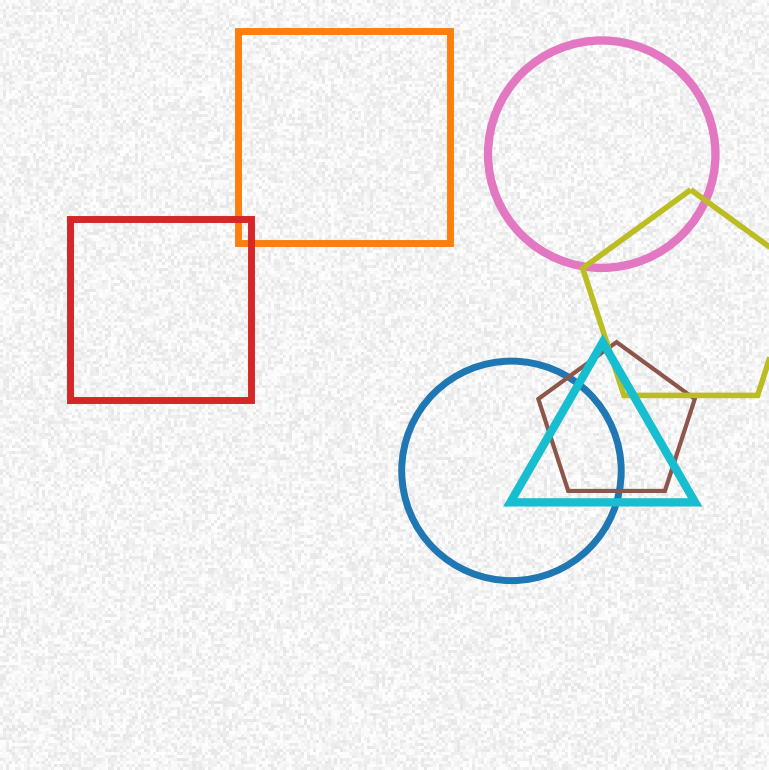[{"shape": "circle", "thickness": 2.5, "radius": 0.71, "center": [0.664, 0.388]}, {"shape": "square", "thickness": 2.5, "radius": 0.69, "center": [0.447, 0.822]}, {"shape": "square", "thickness": 2.5, "radius": 0.59, "center": [0.209, 0.598]}, {"shape": "pentagon", "thickness": 1.5, "radius": 0.53, "center": [0.801, 0.449]}, {"shape": "circle", "thickness": 3, "radius": 0.74, "center": [0.781, 0.8]}, {"shape": "pentagon", "thickness": 2, "radius": 0.74, "center": [0.897, 0.606]}, {"shape": "triangle", "thickness": 3, "radius": 0.69, "center": [0.783, 0.417]}]